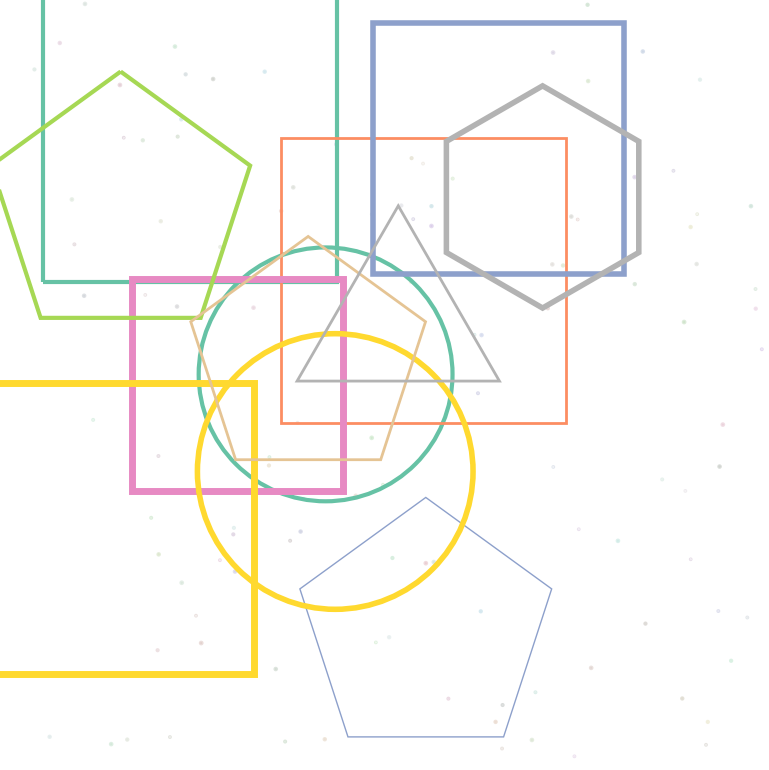[{"shape": "square", "thickness": 1.5, "radius": 0.95, "center": [0.247, 0.824]}, {"shape": "circle", "thickness": 1.5, "radius": 0.82, "center": [0.423, 0.514]}, {"shape": "square", "thickness": 1, "radius": 0.93, "center": [0.55, 0.636]}, {"shape": "square", "thickness": 2, "radius": 0.81, "center": [0.647, 0.807]}, {"shape": "pentagon", "thickness": 0.5, "radius": 0.86, "center": [0.553, 0.182]}, {"shape": "square", "thickness": 2.5, "radius": 0.69, "center": [0.308, 0.5]}, {"shape": "pentagon", "thickness": 1.5, "radius": 0.88, "center": [0.157, 0.73]}, {"shape": "circle", "thickness": 2, "radius": 0.89, "center": [0.435, 0.388]}, {"shape": "square", "thickness": 2.5, "radius": 0.95, "center": [0.14, 0.313]}, {"shape": "pentagon", "thickness": 1, "radius": 0.8, "center": [0.4, 0.533]}, {"shape": "triangle", "thickness": 1, "radius": 0.76, "center": [0.517, 0.581]}, {"shape": "hexagon", "thickness": 2, "radius": 0.72, "center": [0.705, 0.744]}]